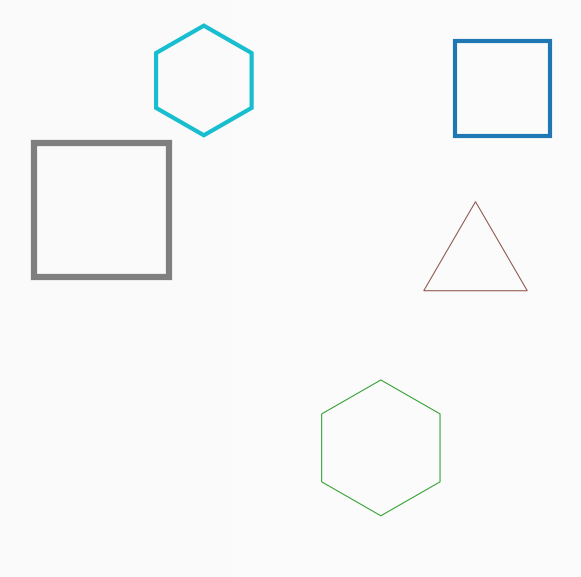[{"shape": "square", "thickness": 2, "radius": 0.41, "center": [0.865, 0.846]}, {"shape": "hexagon", "thickness": 0.5, "radius": 0.59, "center": [0.655, 0.224]}, {"shape": "triangle", "thickness": 0.5, "radius": 0.51, "center": [0.818, 0.547]}, {"shape": "square", "thickness": 3, "radius": 0.58, "center": [0.174, 0.635]}, {"shape": "hexagon", "thickness": 2, "radius": 0.47, "center": [0.351, 0.86]}]